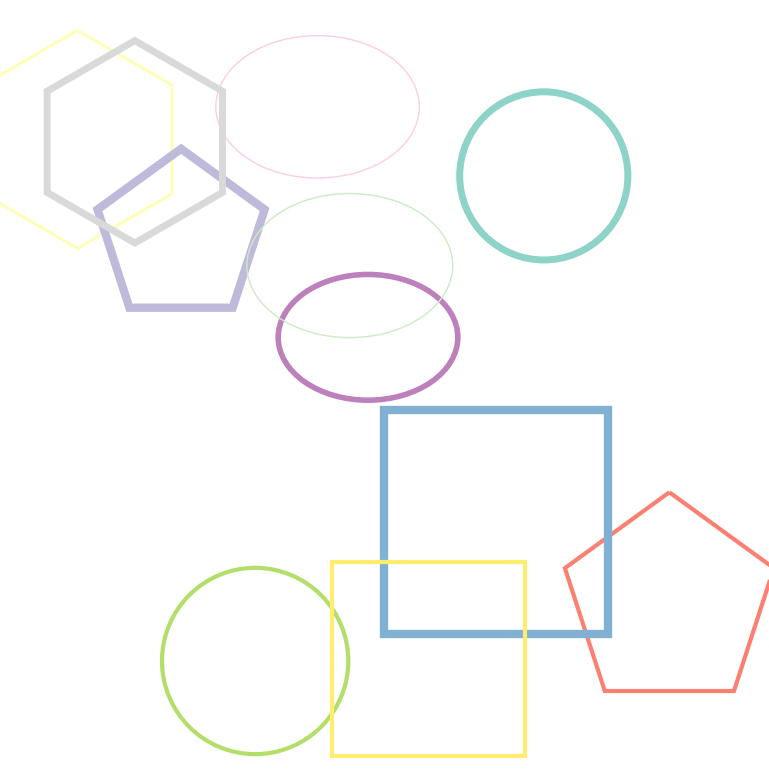[{"shape": "circle", "thickness": 2.5, "radius": 0.55, "center": [0.706, 0.772]}, {"shape": "hexagon", "thickness": 1, "radius": 0.71, "center": [0.101, 0.819]}, {"shape": "pentagon", "thickness": 3, "radius": 0.57, "center": [0.235, 0.693]}, {"shape": "pentagon", "thickness": 1.5, "radius": 0.71, "center": [0.869, 0.218]}, {"shape": "square", "thickness": 3, "radius": 0.73, "center": [0.644, 0.323]}, {"shape": "circle", "thickness": 1.5, "radius": 0.6, "center": [0.331, 0.142]}, {"shape": "oval", "thickness": 0.5, "radius": 0.66, "center": [0.412, 0.861]}, {"shape": "hexagon", "thickness": 2.5, "radius": 0.66, "center": [0.175, 0.816]}, {"shape": "oval", "thickness": 2, "radius": 0.58, "center": [0.478, 0.562]}, {"shape": "oval", "thickness": 0.5, "radius": 0.67, "center": [0.454, 0.655]}, {"shape": "square", "thickness": 1.5, "radius": 0.63, "center": [0.557, 0.144]}]